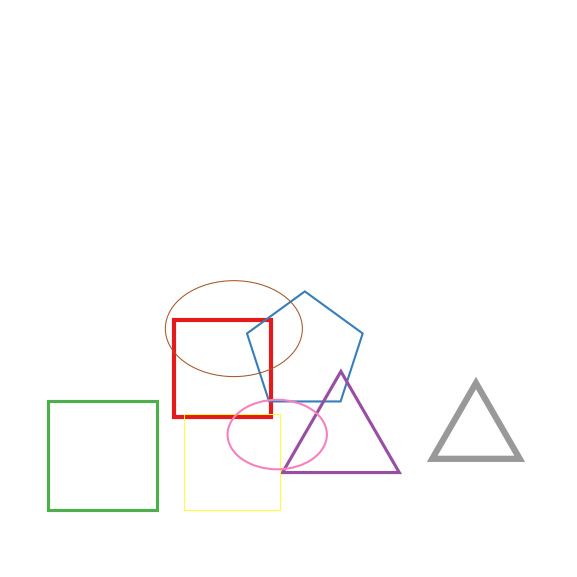[{"shape": "square", "thickness": 2, "radius": 0.42, "center": [0.386, 0.361]}, {"shape": "pentagon", "thickness": 1, "radius": 0.53, "center": [0.528, 0.389]}, {"shape": "square", "thickness": 1.5, "radius": 0.47, "center": [0.177, 0.21]}, {"shape": "triangle", "thickness": 1.5, "radius": 0.58, "center": [0.59, 0.239]}, {"shape": "square", "thickness": 0.5, "radius": 0.42, "center": [0.402, 0.199]}, {"shape": "oval", "thickness": 0.5, "radius": 0.59, "center": [0.405, 0.43]}, {"shape": "oval", "thickness": 1, "radius": 0.43, "center": [0.48, 0.247]}, {"shape": "triangle", "thickness": 3, "radius": 0.44, "center": [0.824, 0.248]}]